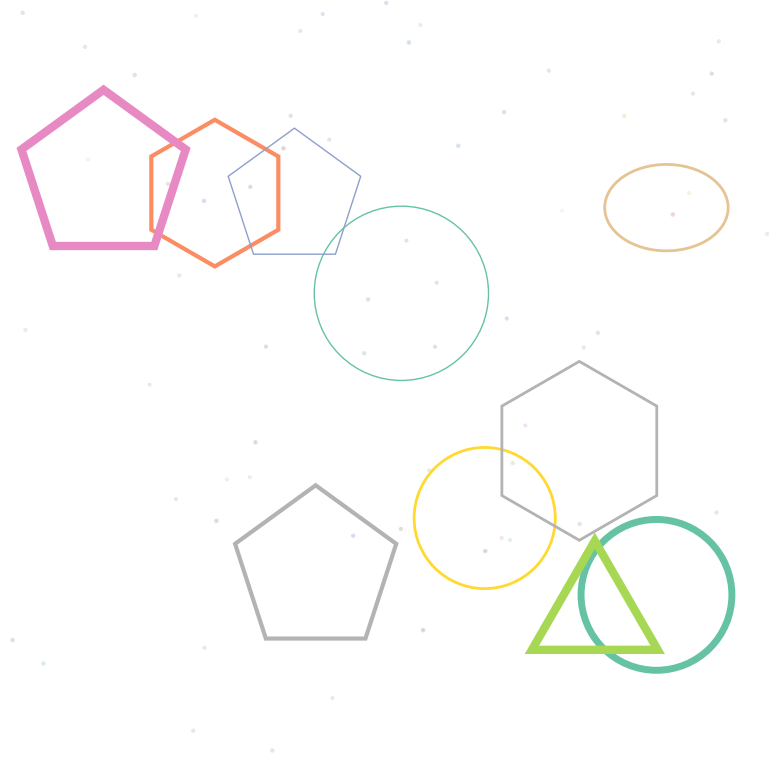[{"shape": "circle", "thickness": 2.5, "radius": 0.49, "center": [0.853, 0.227]}, {"shape": "circle", "thickness": 0.5, "radius": 0.57, "center": [0.521, 0.619]}, {"shape": "hexagon", "thickness": 1.5, "radius": 0.48, "center": [0.279, 0.749]}, {"shape": "pentagon", "thickness": 0.5, "radius": 0.45, "center": [0.382, 0.743]}, {"shape": "pentagon", "thickness": 3, "radius": 0.56, "center": [0.135, 0.771]}, {"shape": "triangle", "thickness": 3, "radius": 0.47, "center": [0.772, 0.203]}, {"shape": "circle", "thickness": 1, "radius": 0.46, "center": [0.629, 0.327]}, {"shape": "oval", "thickness": 1, "radius": 0.4, "center": [0.865, 0.73]}, {"shape": "pentagon", "thickness": 1.5, "radius": 0.55, "center": [0.41, 0.26]}, {"shape": "hexagon", "thickness": 1, "radius": 0.58, "center": [0.752, 0.415]}]